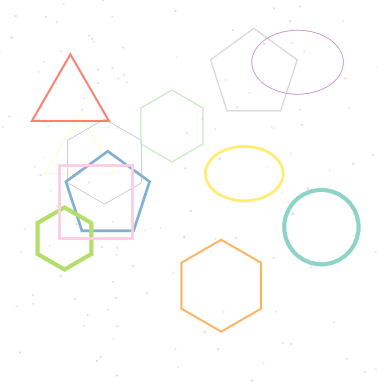[{"shape": "circle", "thickness": 3, "radius": 0.48, "center": [0.835, 0.41]}, {"shape": "triangle", "thickness": 0.5, "radius": 0.52, "center": [0.207, 0.601]}, {"shape": "hexagon", "thickness": 0.5, "radius": 0.55, "center": [0.271, 0.58]}, {"shape": "triangle", "thickness": 1.5, "radius": 0.58, "center": [0.183, 0.744]}, {"shape": "pentagon", "thickness": 2, "radius": 0.57, "center": [0.28, 0.493]}, {"shape": "hexagon", "thickness": 1.5, "radius": 0.6, "center": [0.575, 0.258]}, {"shape": "hexagon", "thickness": 3, "radius": 0.4, "center": [0.167, 0.38]}, {"shape": "square", "thickness": 2, "radius": 0.47, "center": [0.249, 0.476]}, {"shape": "pentagon", "thickness": 1, "radius": 0.59, "center": [0.659, 0.808]}, {"shape": "oval", "thickness": 0.5, "radius": 0.59, "center": [0.773, 0.838]}, {"shape": "hexagon", "thickness": 1, "radius": 0.47, "center": [0.447, 0.673]}, {"shape": "oval", "thickness": 2, "radius": 0.5, "center": [0.635, 0.549]}]